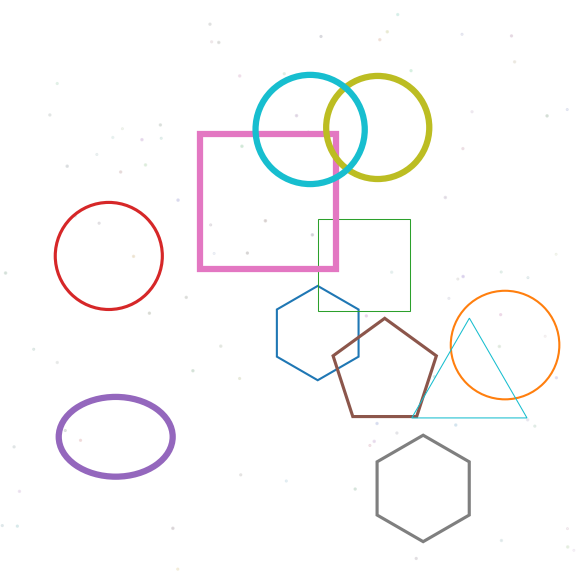[{"shape": "hexagon", "thickness": 1, "radius": 0.41, "center": [0.55, 0.422]}, {"shape": "circle", "thickness": 1, "radius": 0.47, "center": [0.875, 0.402]}, {"shape": "square", "thickness": 0.5, "radius": 0.4, "center": [0.63, 0.541]}, {"shape": "circle", "thickness": 1.5, "radius": 0.46, "center": [0.188, 0.556]}, {"shape": "oval", "thickness": 3, "radius": 0.49, "center": [0.2, 0.243]}, {"shape": "pentagon", "thickness": 1.5, "radius": 0.47, "center": [0.666, 0.354]}, {"shape": "square", "thickness": 3, "radius": 0.59, "center": [0.464, 0.65]}, {"shape": "hexagon", "thickness": 1.5, "radius": 0.46, "center": [0.733, 0.153]}, {"shape": "circle", "thickness": 3, "radius": 0.45, "center": [0.654, 0.778]}, {"shape": "triangle", "thickness": 0.5, "radius": 0.58, "center": [0.813, 0.333]}, {"shape": "circle", "thickness": 3, "radius": 0.47, "center": [0.537, 0.775]}]